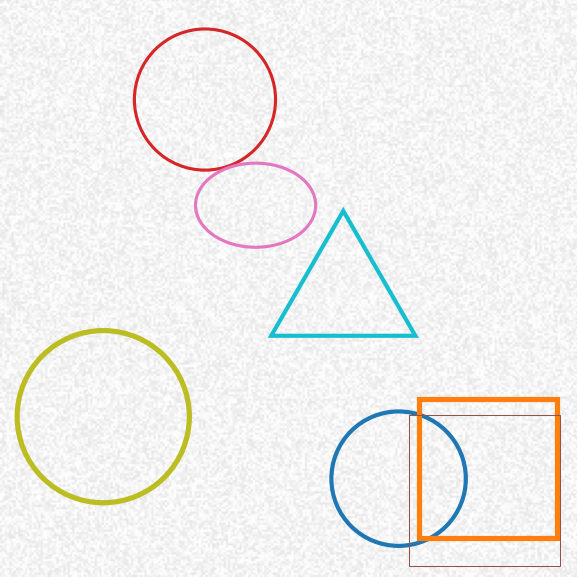[{"shape": "circle", "thickness": 2, "radius": 0.58, "center": [0.69, 0.17]}, {"shape": "square", "thickness": 2.5, "radius": 0.6, "center": [0.845, 0.188]}, {"shape": "circle", "thickness": 1.5, "radius": 0.61, "center": [0.355, 0.827]}, {"shape": "square", "thickness": 0.5, "radius": 0.65, "center": [0.839, 0.15]}, {"shape": "oval", "thickness": 1.5, "radius": 0.52, "center": [0.443, 0.644]}, {"shape": "circle", "thickness": 2.5, "radius": 0.75, "center": [0.179, 0.278]}, {"shape": "triangle", "thickness": 2, "radius": 0.72, "center": [0.594, 0.49]}]